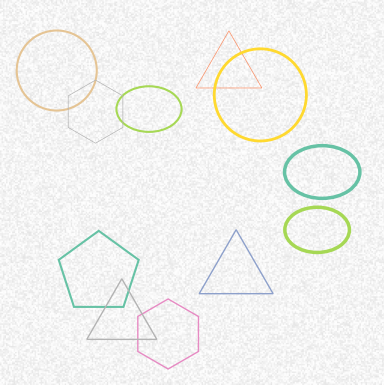[{"shape": "pentagon", "thickness": 1.5, "radius": 0.55, "center": [0.256, 0.291]}, {"shape": "oval", "thickness": 2.5, "radius": 0.49, "center": [0.837, 0.553]}, {"shape": "triangle", "thickness": 0.5, "radius": 0.49, "center": [0.595, 0.821]}, {"shape": "triangle", "thickness": 1, "radius": 0.55, "center": [0.613, 0.293]}, {"shape": "hexagon", "thickness": 1, "radius": 0.45, "center": [0.437, 0.133]}, {"shape": "oval", "thickness": 1.5, "radius": 0.42, "center": [0.387, 0.717]}, {"shape": "oval", "thickness": 2.5, "radius": 0.42, "center": [0.824, 0.403]}, {"shape": "circle", "thickness": 2, "radius": 0.6, "center": [0.676, 0.754]}, {"shape": "circle", "thickness": 1.5, "radius": 0.52, "center": [0.147, 0.817]}, {"shape": "hexagon", "thickness": 0.5, "radius": 0.41, "center": [0.248, 0.71]}, {"shape": "triangle", "thickness": 1, "radius": 0.52, "center": [0.316, 0.171]}]